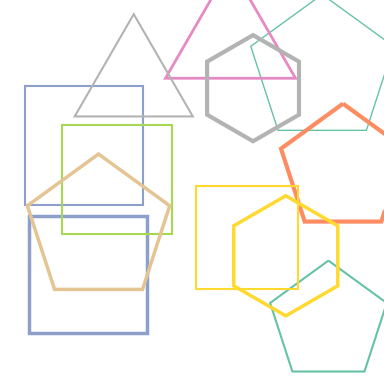[{"shape": "pentagon", "thickness": 1, "radius": 0.98, "center": [0.837, 0.819]}, {"shape": "pentagon", "thickness": 1.5, "radius": 0.8, "center": [0.853, 0.164]}, {"shape": "pentagon", "thickness": 3, "radius": 0.85, "center": [0.891, 0.562]}, {"shape": "square", "thickness": 1.5, "radius": 0.77, "center": [0.219, 0.622]}, {"shape": "square", "thickness": 2.5, "radius": 0.76, "center": [0.229, 0.287]}, {"shape": "triangle", "thickness": 2, "radius": 0.98, "center": [0.599, 0.894]}, {"shape": "square", "thickness": 1.5, "radius": 0.71, "center": [0.304, 0.533]}, {"shape": "square", "thickness": 1.5, "radius": 0.67, "center": [0.642, 0.382]}, {"shape": "hexagon", "thickness": 2.5, "radius": 0.78, "center": [0.742, 0.336]}, {"shape": "pentagon", "thickness": 2.5, "radius": 0.97, "center": [0.256, 0.406]}, {"shape": "hexagon", "thickness": 3, "radius": 0.69, "center": [0.657, 0.771]}, {"shape": "triangle", "thickness": 1.5, "radius": 0.89, "center": [0.347, 0.786]}]